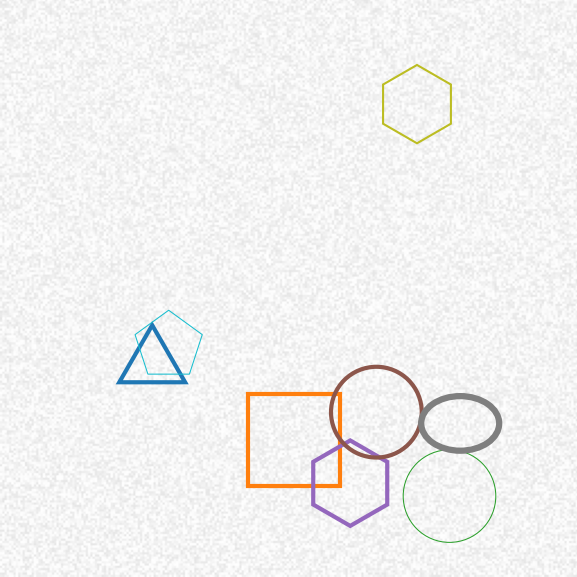[{"shape": "triangle", "thickness": 2, "radius": 0.33, "center": [0.264, 0.37]}, {"shape": "square", "thickness": 2, "radius": 0.4, "center": [0.51, 0.237]}, {"shape": "circle", "thickness": 0.5, "radius": 0.4, "center": [0.778, 0.14]}, {"shape": "hexagon", "thickness": 2, "radius": 0.37, "center": [0.606, 0.162]}, {"shape": "circle", "thickness": 2, "radius": 0.39, "center": [0.652, 0.285]}, {"shape": "oval", "thickness": 3, "radius": 0.34, "center": [0.797, 0.266]}, {"shape": "hexagon", "thickness": 1, "radius": 0.34, "center": [0.722, 0.819]}, {"shape": "pentagon", "thickness": 0.5, "radius": 0.31, "center": [0.292, 0.401]}]